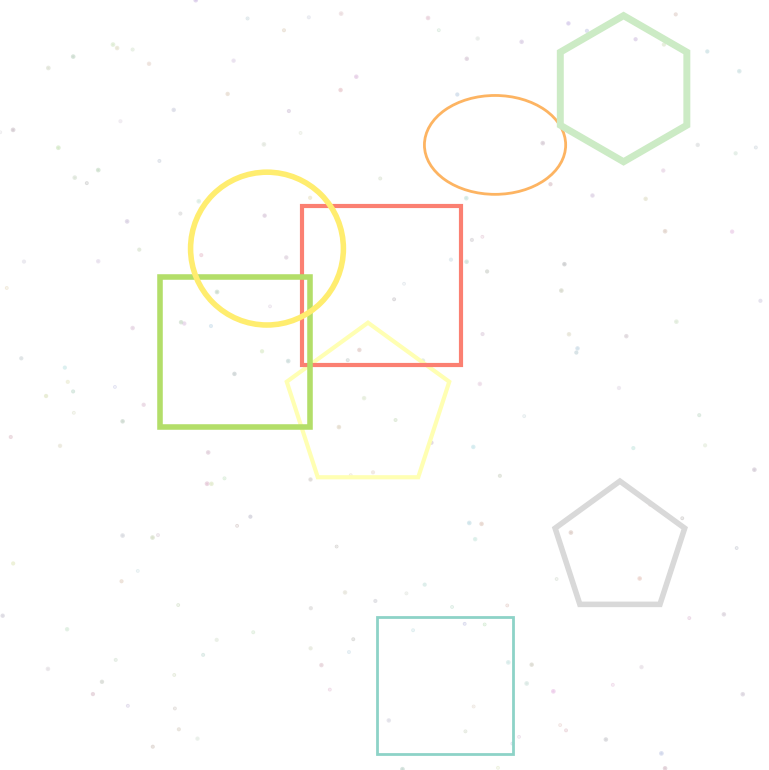[{"shape": "square", "thickness": 1, "radius": 0.44, "center": [0.578, 0.11]}, {"shape": "pentagon", "thickness": 1.5, "radius": 0.55, "center": [0.478, 0.47]}, {"shape": "square", "thickness": 1.5, "radius": 0.52, "center": [0.495, 0.629]}, {"shape": "oval", "thickness": 1, "radius": 0.46, "center": [0.643, 0.812]}, {"shape": "square", "thickness": 2, "radius": 0.49, "center": [0.305, 0.543]}, {"shape": "pentagon", "thickness": 2, "radius": 0.44, "center": [0.805, 0.287]}, {"shape": "hexagon", "thickness": 2.5, "radius": 0.47, "center": [0.81, 0.885]}, {"shape": "circle", "thickness": 2, "radius": 0.5, "center": [0.347, 0.677]}]